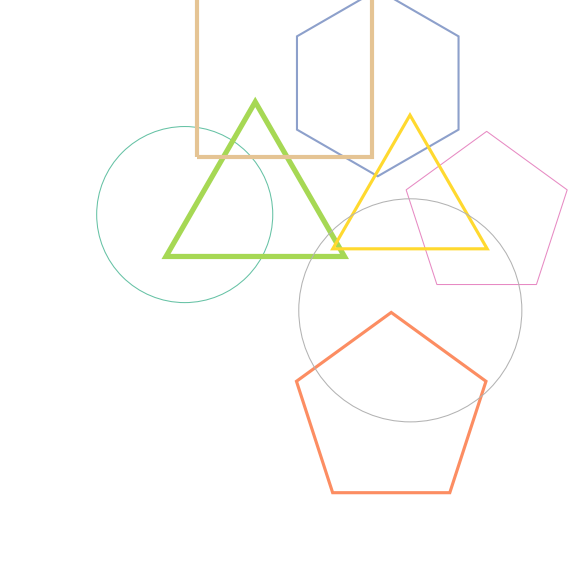[{"shape": "circle", "thickness": 0.5, "radius": 0.76, "center": [0.32, 0.628]}, {"shape": "pentagon", "thickness": 1.5, "radius": 0.86, "center": [0.677, 0.286]}, {"shape": "hexagon", "thickness": 1, "radius": 0.81, "center": [0.654, 0.855]}, {"shape": "pentagon", "thickness": 0.5, "radius": 0.73, "center": [0.843, 0.625]}, {"shape": "triangle", "thickness": 2.5, "radius": 0.89, "center": [0.442, 0.644]}, {"shape": "triangle", "thickness": 1.5, "radius": 0.77, "center": [0.71, 0.645]}, {"shape": "square", "thickness": 2, "radius": 0.76, "center": [0.492, 0.879]}, {"shape": "circle", "thickness": 0.5, "radius": 0.97, "center": [0.71, 0.462]}]